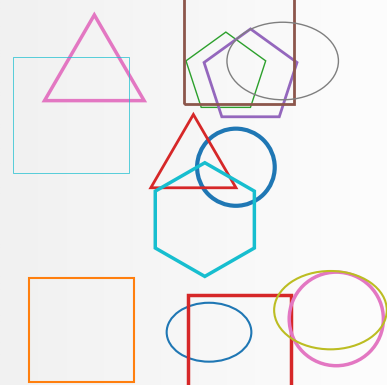[{"shape": "oval", "thickness": 1.5, "radius": 0.55, "center": [0.539, 0.137]}, {"shape": "circle", "thickness": 3, "radius": 0.5, "center": [0.609, 0.566]}, {"shape": "square", "thickness": 1.5, "radius": 0.67, "center": [0.21, 0.142]}, {"shape": "pentagon", "thickness": 1, "radius": 0.54, "center": [0.583, 0.809]}, {"shape": "square", "thickness": 2.5, "radius": 0.66, "center": [0.618, 0.103]}, {"shape": "triangle", "thickness": 2, "radius": 0.63, "center": [0.499, 0.576]}, {"shape": "pentagon", "thickness": 2, "radius": 0.63, "center": [0.647, 0.799]}, {"shape": "square", "thickness": 2, "radius": 0.72, "center": [0.617, 0.874]}, {"shape": "triangle", "thickness": 2.5, "radius": 0.74, "center": [0.243, 0.813]}, {"shape": "circle", "thickness": 2.5, "radius": 0.61, "center": [0.868, 0.172]}, {"shape": "oval", "thickness": 1, "radius": 0.72, "center": [0.73, 0.842]}, {"shape": "oval", "thickness": 1.5, "radius": 0.73, "center": [0.853, 0.194]}, {"shape": "square", "thickness": 0.5, "radius": 0.75, "center": [0.182, 0.701]}, {"shape": "hexagon", "thickness": 2.5, "radius": 0.74, "center": [0.529, 0.43]}]